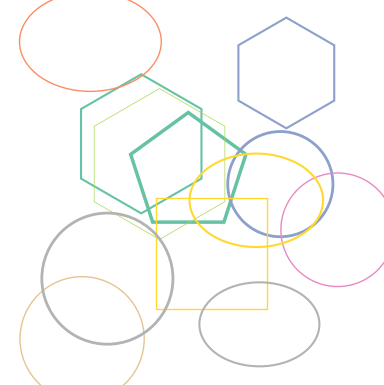[{"shape": "hexagon", "thickness": 1.5, "radius": 0.9, "center": [0.367, 0.626]}, {"shape": "pentagon", "thickness": 2.5, "radius": 0.79, "center": [0.489, 0.55]}, {"shape": "oval", "thickness": 1, "radius": 0.92, "center": [0.235, 0.892]}, {"shape": "hexagon", "thickness": 1.5, "radius": 0.72, "center": [0.744, 0.811]}, {"shape": "circle", "thickness": 2, "radius": 0.68, "center": [0.728, 0.522]}, {"shape": "circle", "thickness": 1, "radius": 0.74, "center": [0.877, 0.403]}, {"shape": "hexagon", "thickness": 0.5, "radius": 0.98, "center": [0.414, 0.574]}, {"shape": "oval", "thickness": 1.5, "radius": 0.87, "center": [0.666, 0.48]}, {"shape": "square", "thickness": 1, "radius": 0.72, "center": [0.55, 0.341]}, {"shape": "circle", "thickness": 1, "radius": 0.81, "center": [0.213, 0.12]}, {"shape": "oval", "thickness": 1.5, "radius": 0.78, "center": [0.674, 0.158]}, {"shape": "circle", "thickness": 2, "radius": 0.85, "center": [0.279, 0.276]}]